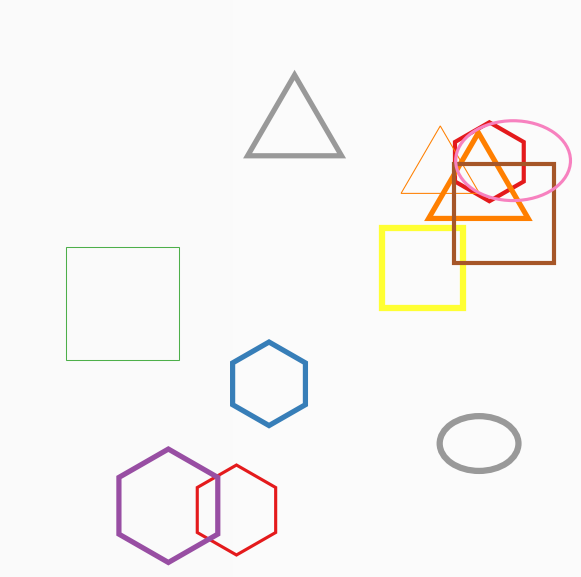[{"shape": "hexagon", "thickness": 1.5, "radius": 0.39, "center": [0.407, 0.116]}, {"shape": "hexagon", "thickness": 2, "radius": 0.34, "center": [0.842, 0.719]}, {"shape": "hexagon", "thickness": 2.5, "radius": 0.36, "center": [0.463, 0.335]}, {"shape": "square", "thickness": 0.5, "radius": 0.49, "center": [0.21, 0.474]}, {"shape": "hexagon", "thickness": 2.5, "radius": 0.49, "center": [0.29, 0.123]}, {"shape": "triangle", "thickness": 2.5, "radius": 0.49, "center": [0.823, 0.67]}, {"shape": "triangle", "thickness": 0.5, "radius": 0.39, "center": [0.757, 0.703]}, {"shape": "square", "thickness": 3, "radius": 0.35, "center": [0.727, 0.535]}, {"shape": "square", "thickness": 2, "radius": 0.43, "center": [0.867, 0.63]}, {"shape": "oval", "thickness": 1.5, "radius": 0.49, "center": [0.883, 0.721]}, {"shape": "oval", "thickness": 3, "radius": 0.34, "center": [0.824, 0.231]}, {"shape": "triangle", "thickness": 2.5, "radius": 0.47, "center": [0.507, 0.776]}]